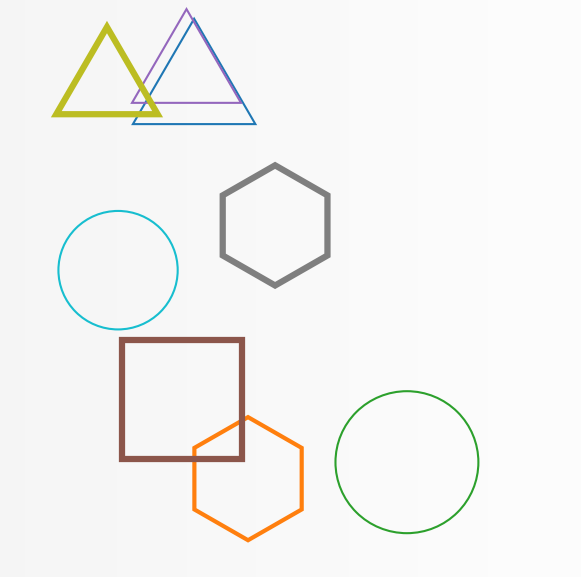[{"shape": "triangle", "thickness": 1, "radius": 0.61, "center": [0.334, 0.845]}, {"shape": "hexagon", "thickness": 2, "radius": 0.53, "center": [0.427, 0.17]}, {"shape": "circle", "thickness": 1, "radius": 0.61, "center": [0.7, 0.199]}, {"shape": "triangle", "thickness": 1, "radius": 0.54, "center": [0.321, 0.875]}, {"shape": "square", "thickness": 3, "radius": 0.52, "center": [0.313, 0.307]}, {"shape": "hexagon", "thickness": 3, "radius": 0.52, "center": [0.473, 0.609]}, {"shape": "triangle", "thickness": 3, "radius": 0.5, "center": [0.184, 0.852]}, {"shape": "circle", "thickness": 1, "radius": 0.51, "center": [0.203, 0.531]}]